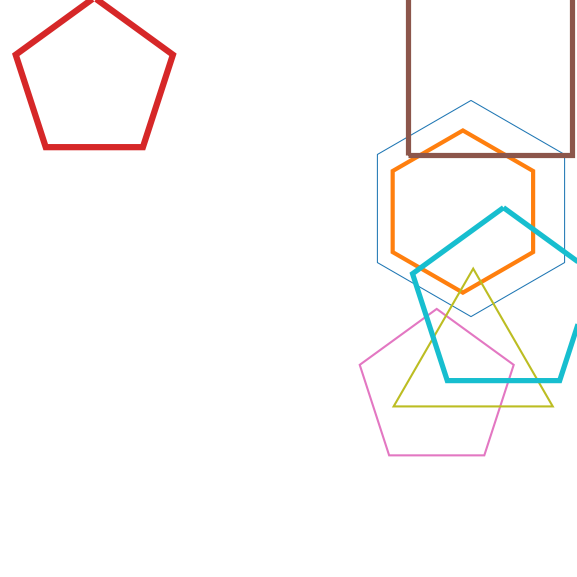[{"shape": "hexagon", "thickness": 0.5, "radius": 0.94, "center": [0.816, 0.638]}, {"shape": "hexagon", "thickness": 2, "radius": 0.7, "center": [0.802, 0.633]}, {"shape": "pentagon", "thickness": 3, "radius": 0.72, "center": [0.163, 0.86]}, {"shape": "square", "thickness": 2.5, "radius": 0.71, "center": [0.849, 0.873]}, {"shape": "pentagon", "thickness": 1, "radius": 0.7, "center": [0.756, 0.324]}, {"shape": "triangle", "thickness": 1, "radius": 0.8, "center": [0.819, 0.375]}, {"shape": "pentagon", "thickness": 2.5, "radius": 0.83, "center": [0.872, 0.474]}]